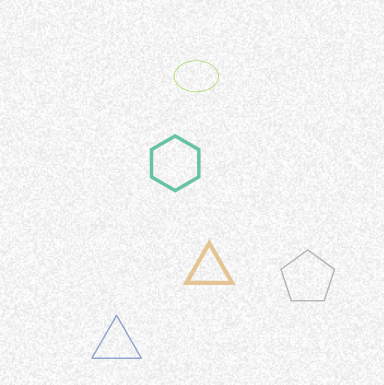[{"shape": "hexagon", "thickness": 2.5, "radius": 0.36, "center": [0.455, 0.576]}, {"shape": "triangle", "thickness": 1, "radius": 0.37, "center": [0.303, 0.107]}, {"shape": "oval", "thickness": 0.5, "radius": 0.29, "center": [0.51, 0.802]}, {"shape": "triangle", "thickness": 3, "radius": 0.34, "center": [0.544, 0.3]}, {"shape": "pentagon", "thickness": 1, "radius": 0.36, "center": [0.799, 0.278]}]